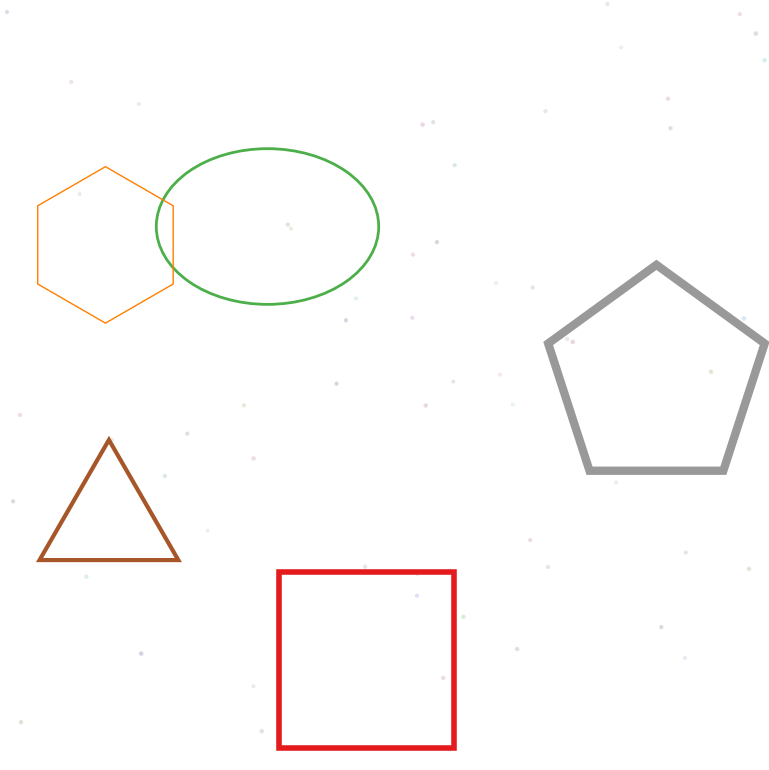[{"shape": "square", "thickness": 2, "radius": 0.57, "center": [0.476, 0.143]}, {"shape": "oval", "thickness": 1, "radius": 0.72, "center": [0.347, 0.706]}, {"shape": "hexagon", "thickness": 0.5, "radius": 0.51, "center": [0.137, 0.682]}, {"shape": "triangle", "thickness": 1.5, "radius": 0.52, "center": [0.141, 0.325]}, {"shape": "pentagon", "thickness": 3, "radius": 0.74, "center": [0.853, 0.508]}]